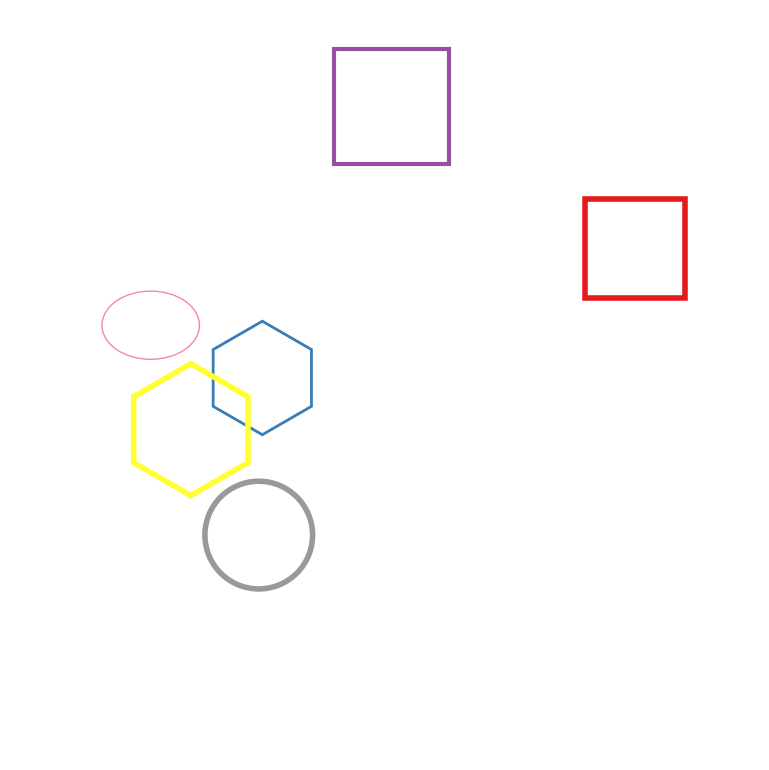[{"shape": "square", "thickness": 2, "radius": 0.32, "center": [0.825, 0.677]}, {"shape": "hexagon", "thickness": 1, "radius": 0.37, "center": [0.341, 0.509]}, {"shape": "square", "thickness": 1.5, "radius": 0.37, "center": [0.508, 0.861]}, {"shape": "hexagon", "thickness": 2, "radius": 0.43, "center": [0.248, 0.442]}, {"shape": "oval", "thickness": 0.5, "radius": 0.32, "center": [0.196, 0.578]}, {"shape": "circle", "thickness": 2, "radius": 0.35, "center": [0.336, 0.305]}]